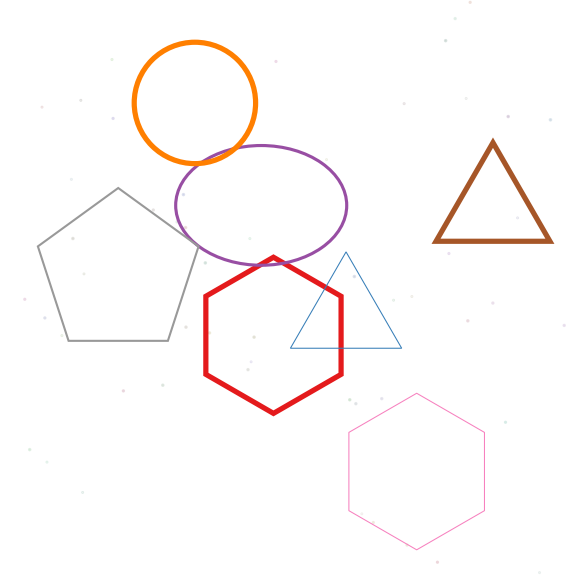[{"shape": "hexagon", "thickness": 2.5, "radius": 0.68, "center": [0.474, 0.419]}, {"shape": "triangle", "thickness": 0.5, "radius": 0.56, "center": [0.599, 0.452]}, {"shape": "oval", "thickness": 1.5, "radius": 0.74, "center": [0.452, 0.643]}, {"shape": "circle", "thickness": 2.5, "radius": 0.53, "center": [0.338, 0.821]}, {"shape": "triangle", "thickness": 2.5, "radius": 0.57, "center": [0.854, 0.638]}, {"shape": "hexagon", "thickness": 0.5, "radius": 0.68, "center": [0.722, 0.183]}, {"shape": "pentagon", "thickness": 1, "radius": 0.73, "center": [0.205, 0.527]}]